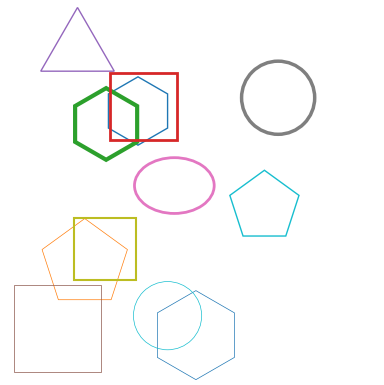[{"shape": "hexagon", "thickness": 0.5, "radius": 0.58, "center": [0.509, 0.13]}, {"shape": "hexagon", "thickness": 1, "radius": 0.44, "center": [0.358, 0.712]}, {"shape": "pentagon", "thickness": 0.5, "radius": 0.58, "center": [0.22, 0.316]}, {"shape": "hexagon", "thickness": 3, "radius": 0.47, "center": [0.276, 0.678]}, {"shape": "square", "thickness": 2, "radius": 0.43, "center": [0.372, 0.722]}, {"shape": "triangle", "thickness": 1, "radius": 0.55, "center": [0.201, 0.87]}, {"shape": "square", "thickness": 0.5, "radius": 0.56, "center": [0.149, 0.147]}, {"shape": "oval", "thickness": 2, "radius": 0.52, "center": [0.453, 0.518]}, {"shape": "circle", "thickness": 2.5, "radius": 0.47, "center": [0.722, 0.746]}, {"shape": "square", "thickness": 1.5, "radius": 0.4, "center": [0.272, 0.353]}, {"shape": "pentagon", "thickness": 1, "radius": 0.47, "center": [0.687, 0.463]}, {"shape": "circle", "thickness": 0.5, "radius": 0.44, "center": [0.435, 0.18]}]